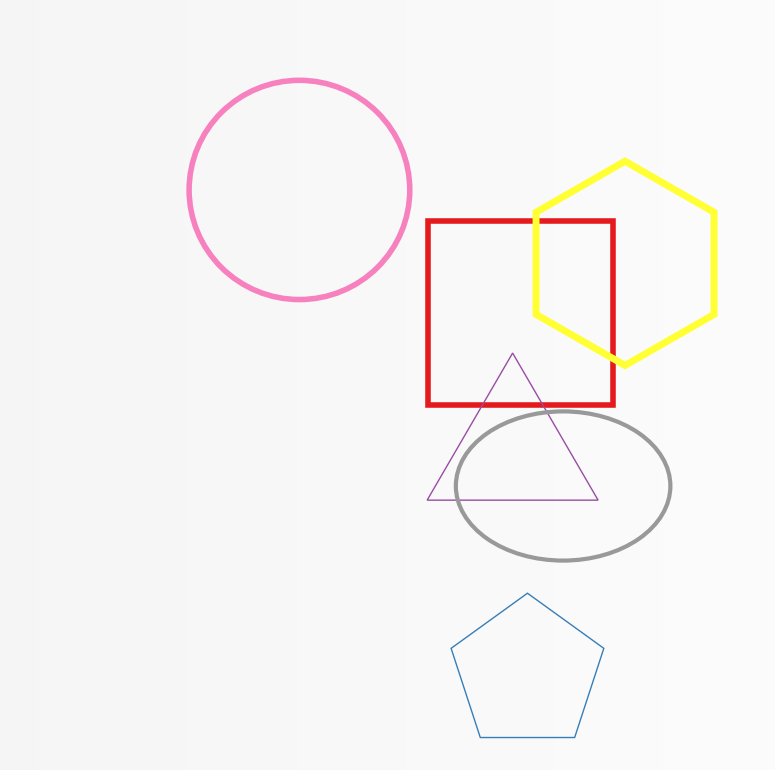[{"shape": "square", "thickness": 2, "radius": 0.6, "center": [0.672, 0.593]}, {"shape": "pentagon", "thickness": 0.5, "radius": 0.52, "center": [0.681, 0.126]}, {"shape": "triangle", "thickness": 0.5, "radius": 0.64, "center": [0.661, 0.414]}, {"shape": "hexagon", "thickness": 2.5, "radius": 0.66, "center": [0.807, 0.658]}, {"shape": "circle", "thickness": 2, "radius": 0.71, "center": [0.386, 0.753]}, {"shape": "oval", "thickness": 1.5, "radius": 0.69, "center": [0.727, 0.369]}]